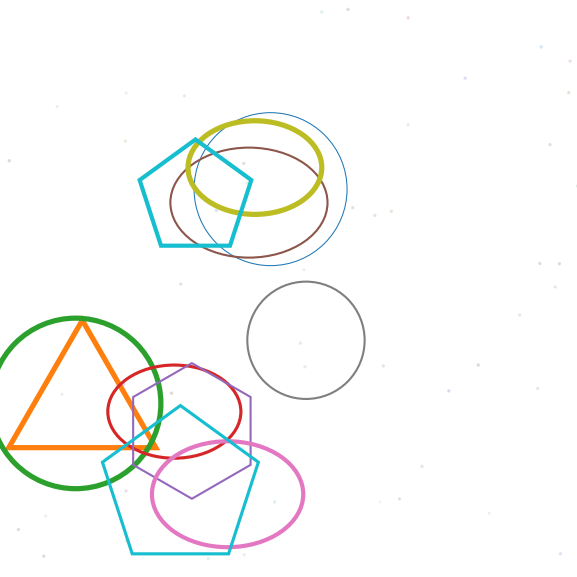[{"shape": "circle", "thickness": 0.5, "radius": 0.66, "center": [0.469, 0.672]}, {"shape": "triangle", "thickness": 2.5, "radius": 0.74, "center": [0.142, 0.297]}, {"shape": "circle", "thickness": 2.5, "radius": 0.74, "center": [0.131, 0.301]}, {"shape": "oval", "thickness": 1.5, "radius": 0.58, "center": [0.302, 0.286]}, {"shape": "hexagon", "thickness": 1, "radius": 0.59, "center": [0.332, 0.253]}, {"shape": "oval", "thickness": 1, "radius": 0.68, "center": [0.431, 0.648]}, {"shape": "oval", "thickness": 2, "radius": 0.66, "center": [0.394, 0.143]}, {"shape": "circle", "thickness": 1, "radius": 0.51, "center": [0.53, 0.41]}, {"shape": "oval", "thickness": 2.5, "radius": 0.58, "center": [0.441, 0.709]}, {"shape": "pentagon", "thickness": 2, "radius": 0.51, "center": [0.339, 0.656]}, {"shape": "pentagon", "thickness": 1.5, "radius": 0.71, "center": [0.312, 0.155]}]